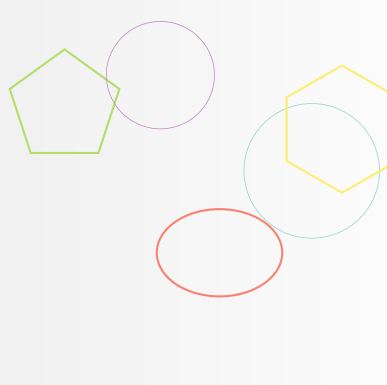[{"shape": "circle", "thickness": 0.5, "radius": 0.87, "center": [0.805, 0.556]}, {"shape": "oval", "thickness": 1.5, "radius": 0.81, "center": [0.566, 0.343]}, {"shape": "pentagon", "thickness": 1.5, "radius": 0.74, "center": [0.167, 0.723]}, {"shape": "circle", "thickness": 0.5, "radius": 0.7, "center": [0.414, 0.805]}, {"shape": "hexagon", "thickness": 1.5, "radius": 0.83, "center": [0.883, 0.665]}]